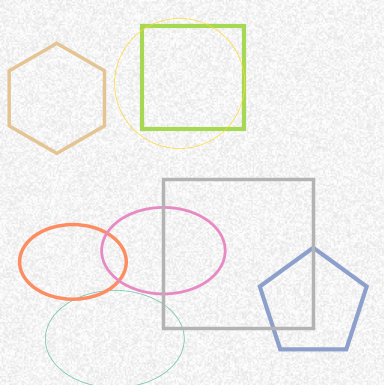[{"shape": "oval", "thickness": 0.5, "radius": 0.9, "center": [0.298, 0.119]}, {"shape": "oval", "thickness": 2.5, "radius": 0.69, "center": [0.189, 0.32]}, {"shape": "pentagon", "thickness": 3, "radius": 0.73, "center": [0.814, 0.211]}, {"shape": "oval", "thickness": 2, "radius": 0.8, "center": [0.424, 0.349]}, {"shape": "square", "thickness": 3, "radius": 0.67, "center": [0.501, 0.798]}, {"shape": "circle", "thickness": 0.5, "radius": 0.84, "center": [0.467, 0.783]}, {"shape": "hexagon", "thickness": 2.5, "radius": 0.71, "center": [0.148, 0.745]}, {"shape": "square", "thickness": 2.5, "radius": 0.97, "center": [0.619, 0.342]}]